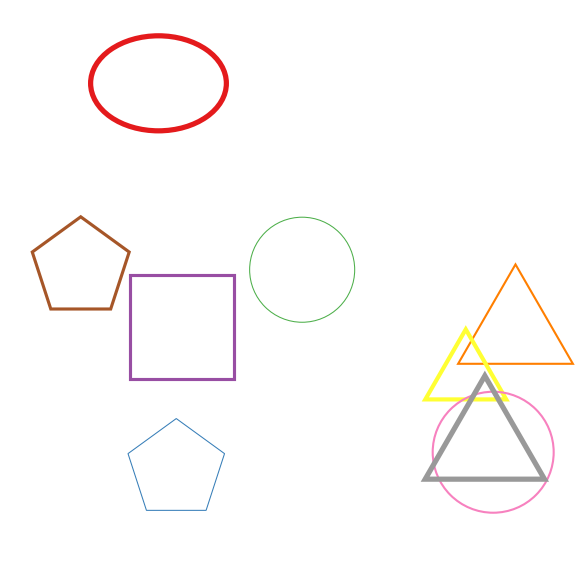[{"shape": "oval", "thickness": 2.5, "radius": 0.59, "center": [0.274, 0.855]}, {"shape": "pentagon", "thickness": 0.5, "radius": 0.44, "center": [0.305, 0.186]}, {"shape": "circle", "thickness": 0.5, "radius": 0.45, "center": [0.523, 0.532]}, {"shape": "square", "thickness": 1.5, "radius": 0.45, "center": [0.315, 0.433]}, {"shape": "triangle", "thickness": 1, "radius": 0.57, "center": [0.893, 0.427]}, {"shape": "triangle", "thickness": 2, "radius": 0.4, "center": [0.807, 0.348]}, {"shape": "pentagon", "thickness": 1.5, "radius": 0.44, "center": [0.14, 0.535]}, {"shape": "circle", "thickness": 1, "radius": 0.52, "center": [0.854, 0.216]}, {"shape": "triangle", "thickness": 2.5, "radius": 0.6, "center": [0.84, 0.229]}]